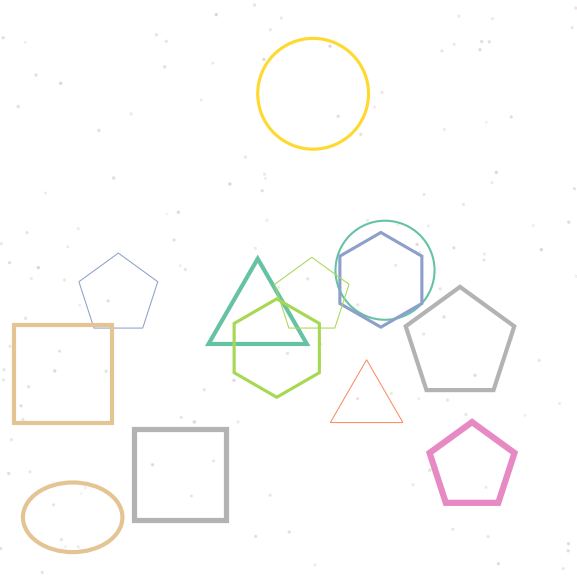[{"shape": "circle", "thickness": 1, "radius": 0.43, "center": [0.667, 0.531]}, {"shape": "triangle", "thickness": 2, "radius": 0.49, "center": [0.446, 0.453]}, {"shape": "triangle", "thickness": 0.5, "radius": 0.36, "center": [0.635, 0.304]}, {"shape": "hexagon", "thickness": 1.5, "radius": 0.41, "center": [0.66, 0.515]}, {"shape": "pentagon", "thickness": 0.5, "radius": 0.36, "center": [0.205, 0.489]}, {"shape": "pentagon", "thickness": 3, "radius": 0.39, "center": [0.817, 0.191]}, {"shape": "pentagon", "thickness": 0.5, "radius": 0.34, "center": [0.54, 0.486]}, {"shape": "hexagon", "thickness": 1.5, "radius": 0.43, "center": [0.479, 0.396]}, {"shape": "circle", "thickness": 1.5, "radius": 0.48, "center": [0.542, 0.837]}, {"shape": "oval", "thickness": 2, "radius": 0.43, "center": [0.126, 0.103]}, {"shape": "square", "thickness": 2, "radius": 0.42, "center": [0.109, 0.351]}, {"shape": "pentagon", "thickness": 2, "radius": 0.49, "center": [0.797, 0.404]}, {"shape": "square", "thickness": 2.5, "radius": 0.4, "center": [0.312, 0.178]}]